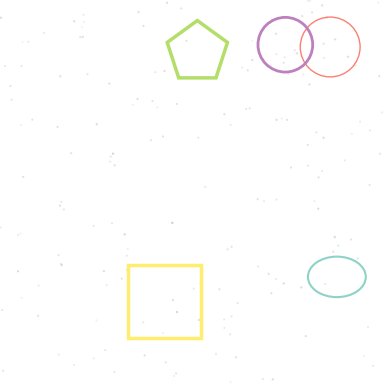[{"shape": "oval", "thickness": 1.5, "radius": 0.38, "center": [0.875, 0.281]}, {"shape": "circle", "thickness": 1, "radius": 0.39, "center": [0.858, 0.878]}, {"shape": "pentagon", "thickness": 2.5, "radius": 0.41, "center": [0.513, 0.864]}, {"shape": "circle", "thickness": 2, "radius": 0.36, "center": [0.741, 0.884]}, {"shape": "square", "thickness": 2.5, "radius": 0.47, "center": [0.427, 0.216]}]